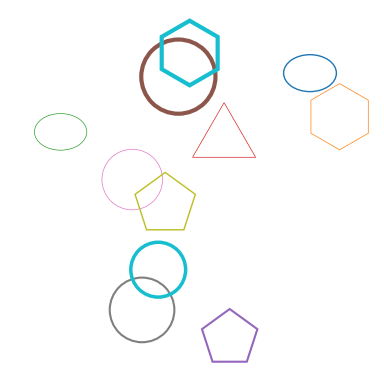[{"shape": "oval", "thickness": 1, "radius": 0.34, "center": [0.805, 0.81]}, {"shape": "hexagon", "thickness": 0.5, "radius": 0.43, "center": [0.882, 0.697]}, {"shape": "oval", "thickness": 0.5, "radius": 0.34, "center": [0.157, 0.657]}, {"shape": "triangle", "thickness": 0.5, "radius": 0.47, "center": [0.582, 0.639]}, {"shape": "pentagon", "thickness": 1.5, "radius": 0.38, "center": [0.597, 0.122]}, {"shape": "circle", "thickness": 3, "radius": 0.48, "center": [0.463, 0.801]}, {"shape": "circle", "thickness": 0.5, "radius": 0.39, "center": [0.344, 0.534]}, {"shape": "circle", "thickness": 1.5, "radius": 0.42, "center": [0.369, 0.195]}, {"shape": "pentagon", "thickness": 1, "radius": 0.41, "center": [0.429, 0.47]}, {"shape": "circle", "thickness": 2.5, "radius": 0.36, "center": [0.411, 0.3]}, {"shape": "hexagon", "thickness": 3, "radius": 0.42, "center": [0.493, 0.862]}]